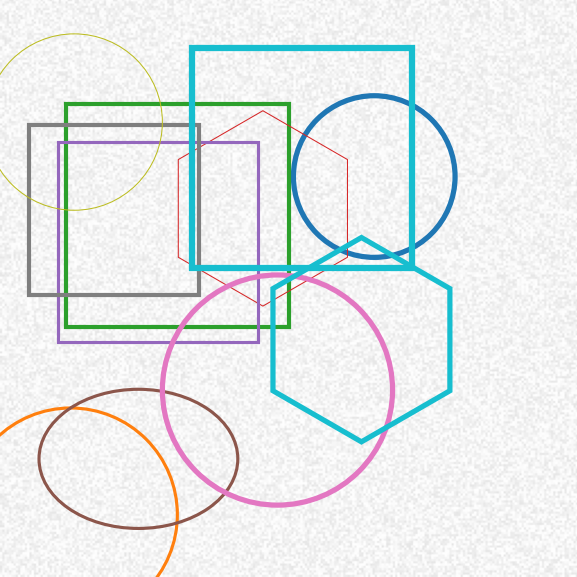[{"shape": "circle", "thickness": 2.5, "radius": 0.7, "center": [0.648, 0.693]}, {"shape": "circle", "thickness": 1.5, "radius": 0.92, "center": [0.122, 0.108]}, {"shape": "square", "thickness": 2, "radius": 0.96, "center": [0.307, 0.626]}, {"shape": "hexagon", "thickness": 0.5, "radius": 0.85, "center": [0.455, 0.638]}, {"shape": "square", "thickness": 1.5, "radius": 0.87, "center": [0.273, 0.581]}, {"shape": "oval", "thickness": 1.5, "radius": 0.86, "center": [0.24, 0.205]}, {"shape": "circle", "thickness": 2.5, "radius": 1.0, "center": [0.48, 0.324]}, {"shape": "square", "thickness": 2, "radius": 0.74, "center": [0.198, 0.635]}, {"shape": "circle", "thickness": 0.5, "radius": 0.76, "center": [0.128, 0.788]}, {"shape": "square", "thickness": 3, "radius": 0.95, "center": [0.523, 0.725]}, {"shape": "hexagon", "thickness": 2.5, "radius": 0.88, "center": [0.626, 0.411]}]